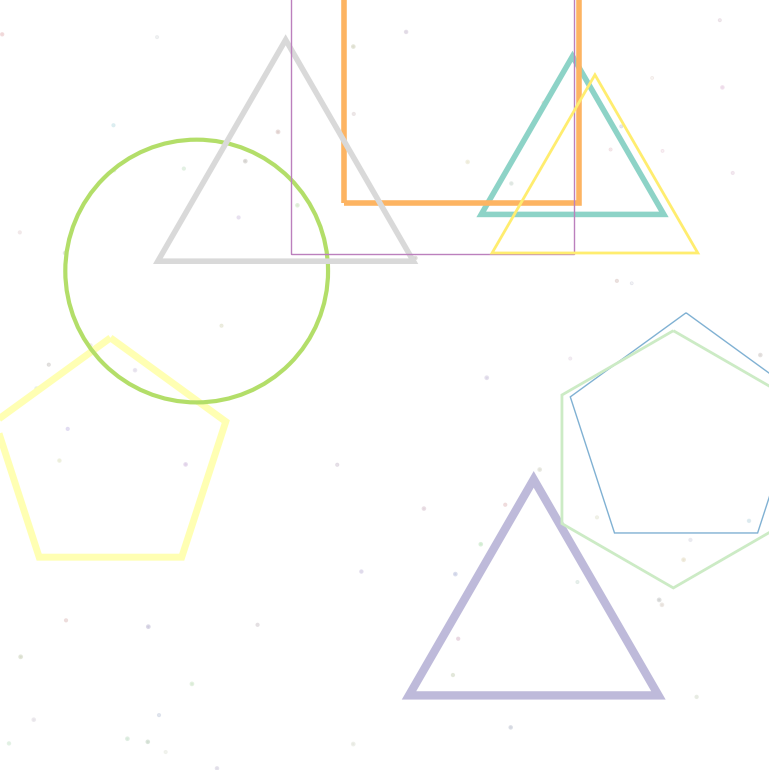[{"shape": "triangle", "thickness": 2, "radius": 0.68, "center": [0.744, 0.79]}, {"shape": "pentagon", "thickness": 2.5, "radius": 0.79, "center": [0.143, 0.404]}, {"shape": "triangle", "thickness": 3, "radius": 0.94, "center": [0.693, 0.19]}, {"shape": "pentagon", "thickness": 0.5, "radius": 0.79, "center": [0.891, 0.436]}, {"shape": "square", "thickness": 2, "radius": 0.76, "center": [0.599, 0.888]}, {"shape": "circle", "thickness": 1.5, "radius": 0.85, "center": [0.255, 0.648]}, {"shape": "triangle", "thickness": 2, "radius": 0.96, "center": [0.371, 0.757]}, {"shape": "square", "thickness": 0.5, "radius": 0.92, "center": [0.562, 0.853]}, {"shape": "hexagon", "thickness": 1, "radius": 0.84, "center": [0.874, 0.404]}, {"shape": "triangle", "thickness": 1, "radius": 0.77, "center": [0.773, 0.749]}]